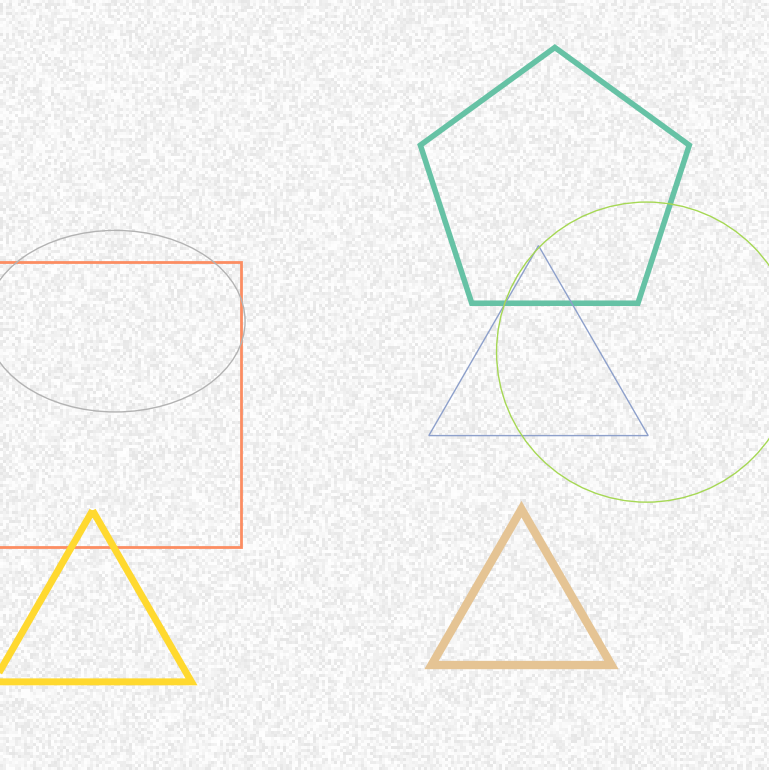[{"shape": "pentagon", "thickness": 2, "radius": 0.92, "center": [0.721, 0.755]}, {"shape": "square", "thickness": 1, "radius": 0.93, "center": [0.128, 0.474]}, {"shape": "triangle", "thickness": 0.5, "radius": 0.82, "center": [0.699, 0.517]}, {"shape": "circle", "thickness": 0.5, "radius": 0.97, "center": [0.84, 0.543]}, {"shape": "triangle", "thickness": 2.5, "radius": 0.74, "center": [0.12, 0.189]}, {"shape": "triangle", "thickness": 3, "radius": 0.67, "center": [0.677, 0.204]}, {"shape": "oval", "thickness": 0.5, "radius": 0.84, "center": [0.15, 0.583]}]